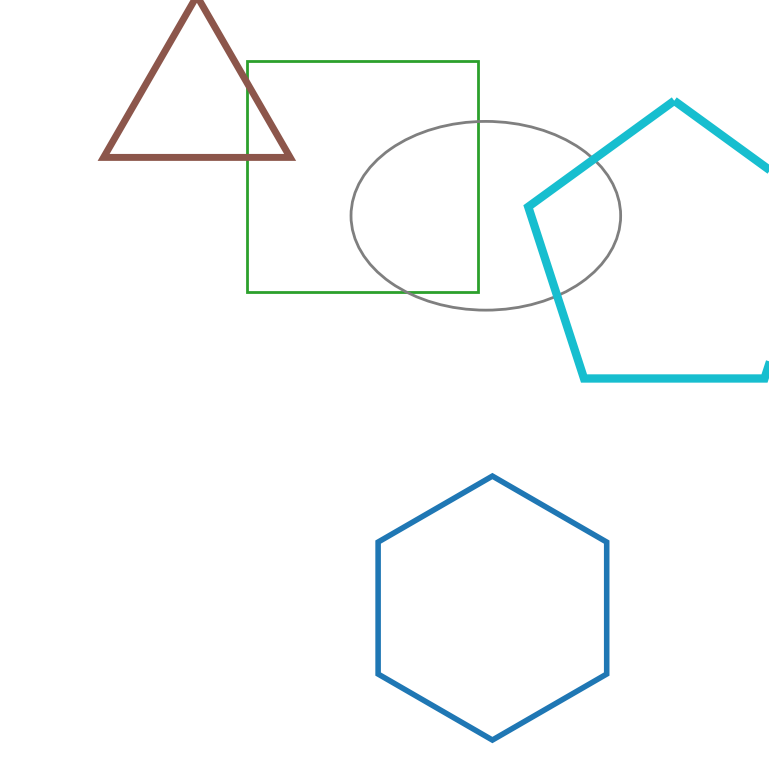[{"shape": "hexagon", "thickness": 2, "radius": 0.86, "center": [0.639, 0.21]}, {"shape": "square", "thickness": 1, "radius": 0.75, "center": [0.471, 0.771]}, {"shape": "triangle", "thickness": 2.5, "radius": 0.7, "center": [0.256, 0.865]}, {"shape": "oval", "thickness": 1, "radius": 0.88, "center": [0.631, 0.72]}, {"shape": "pentagon", "thickness": 3, "radius": 1.0, "center": [0.876, 0.67]}]